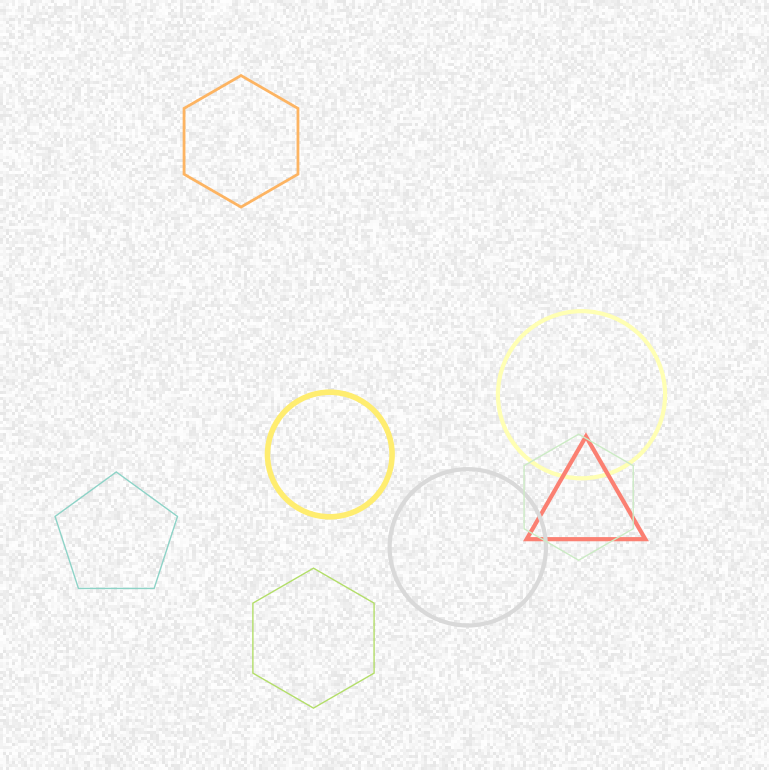[{"shape": "pentagon", "thickness": 0.5, "radius": 0.42, "center": [0.151, 0.303]}, {"shape": "circle", "thickness": 1.5, "radius": 0.54, "center": [0.755, 0.487]}, {"shape": "triangle", "thickness": 1.5, "radius": 0.44, "center": [0.761, 0.344]}, {"shape": "hexagon", "thickness": 1, "radius": 0.43, "center": [0.313, 0.816]}, {"shape": "hexagon", "thickness": 0.5, "radius": 0.45, "center": [0.407, 0.171]}, {"shape": "circle", "thickness": 1.5, "radius": 0.51, "center": [0.608, 0.289]}, {"shape": "hexagon", "thickness": 0.5, "radius": 0.41, "center": [0.751, 0.354]}, {"shape": "circle", "thickness": 2, "radius": 0.4, "center": [0.428, 0.41]}]